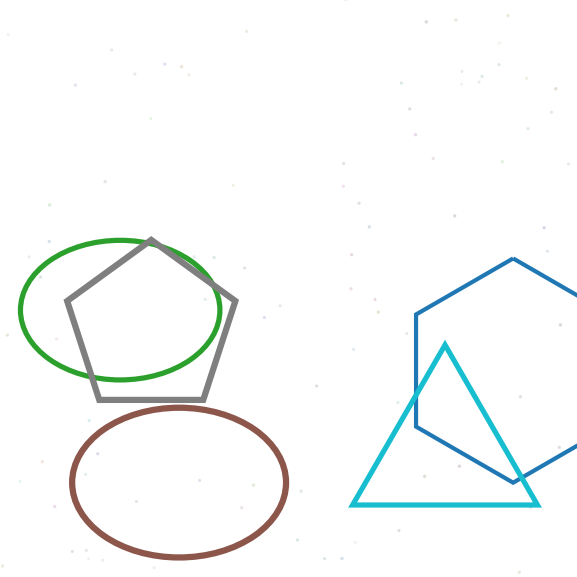[{"shape": "hexagon", "thickness": 2, "radius": 0.97, "center": [0.889, 0.357]}, {"shape": "oval", "thickness": 2.5, "radius": 0.86, "center": [0.208, 0.462]}, {"shape": "oval", "thickness": 3, "radius": 0.93, "center": [0.31, 0.163]}, {"shape": "pentagon", "thickness": 3, "radius": 0.77, "center": [0.262, 0.431]}, {"shape": "triangle", "thickness": 2.5, "radius": 0.92, "center": [0.771, 0.217]}]